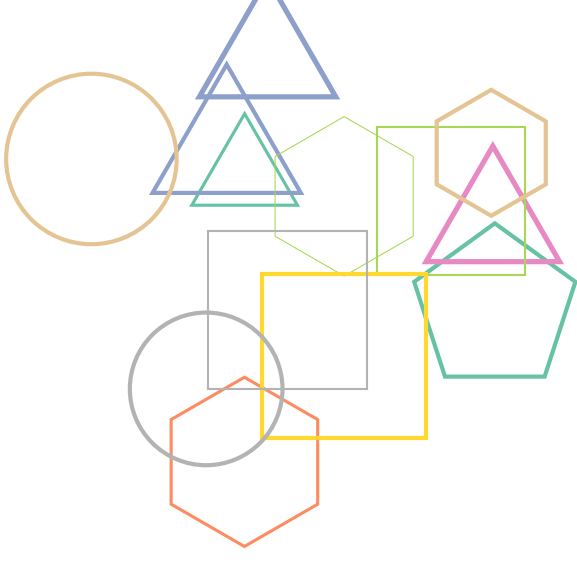[{"shape": "pentagon", "thickness": 2, "radius": 0.73, "center": [0.857, 0.466]}, {"shape": "triangle", "thickness": 1.5, "radius": 0.53, "center": [0.424, 0.697]}, {"shape": "hexagon", "thickness": 1.5, "radius": 0.73, "center": [0.423, 0.199]}, {"shape": "triangle", "thickness": 2, "radius": 0.74, "center": [0.393, 0.739]}, {"shape": "triangle", "thickness": 2.5, "radius": 0.68, "center": [0.463, 0.9]}, {"shape": "triangle", "thickness": 2.5, "radius": 0.67, "center": [0.853, 0.613]}, {"shape": "hexagon", "thickness": 0.5, "radius": 0.69, "center": [0.596, 0.659]}, {"shape": "square", "thickness": 1, "radius": 0.64, "center": [0.781, 0.652]}, {"shape": "square", "thickness": 2, "radius": 0.71, "center": [0.596, 0.383]}, {"shape": "hexagon", "thickness": 2, "radius": 0.55, "center": [0.851, 0.735]}, {"shape": "circle", "thickness": 2, "radius": 0.74, "center": [0.158, 0.724]}, {"shape": "circle", "thickness": 2, "radius": 0.66, "center": [0.357, 0.326]}, {"shape": "square", "thickness": 1, "radius": 0.69, "center": [0.498, 0.462]}]